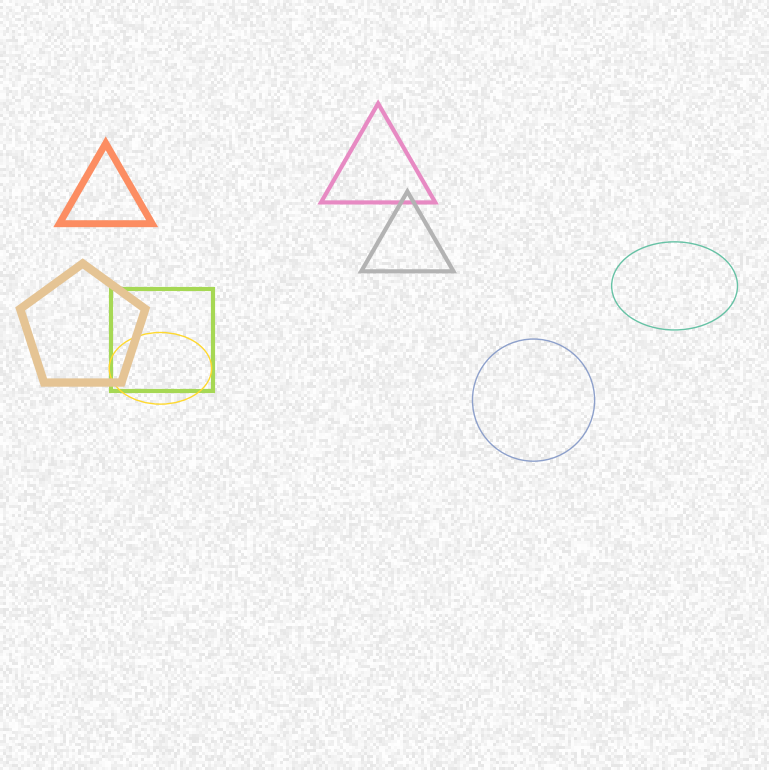[{"shape": "oval", "thickness": 0.5, "radius": 0.41, "center": [0.876, 0.629]}, {"shape": "triangle", "thickness": 2.5, "radius": 0.35, "center": [0.137, 0.744]}, {"shape": "circle", "thickness": 0.5, "radius": 0.4, "center": [0.693, 0.48]}, {"shape": "triangle", "thickness": 1.5, "radius": 0.43, "center": [0.491, 0.78]}, {"shape": "square", "thickness": 1.5, "radius": 0.33, "center": [0.21, 0.559]}, {"shape": "oval", "thickness": 0.5, "radius": 0.33, "center": [0.208, 0.522]}, {"shape": "pentagon", "thickness": 3, "radius": 0.43, "center": [0.107, 0.572]}, {"shape": "triangle", "thickness": 1.5, "radius": 0.35, "center": [0.529, 0.682]}]